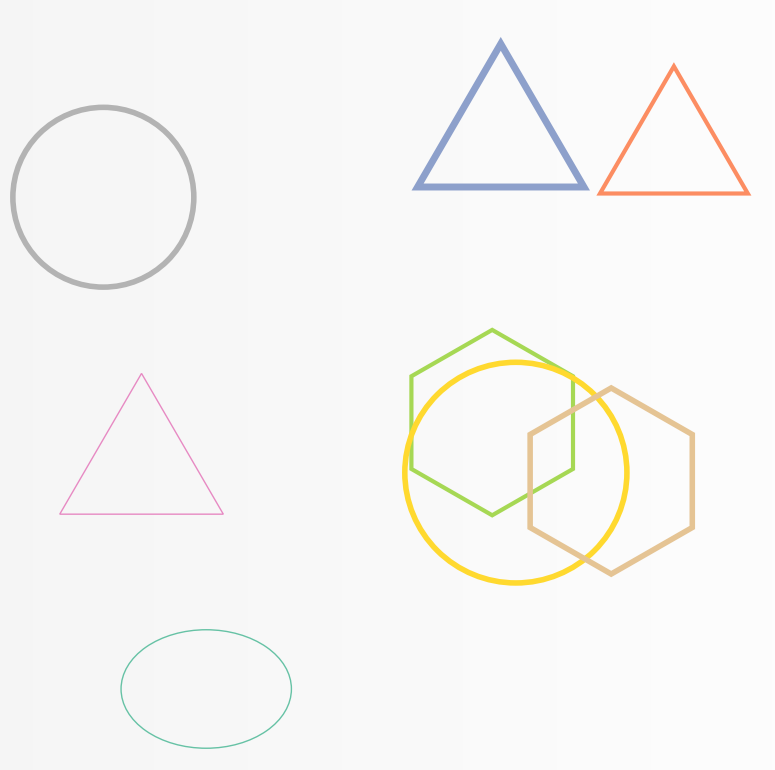[{"shape": "oval", "thickness": 0.5, "radius": 0.55, "center": [0.266, 0.105]}, {"shape": "triangle", "thickness": 1.5, "radius": 0.55, "center": [0.87, 0.804]}, {"shape": "triangle", "thickness": 2.5, "radius": 0.62, "center": [0.646, 0.819]}, {"shape": "triangle", "thickness": 0.5, "radius": 0.61, "center": [0.183, 0.393]}, {"shape": "hexagon", "thickness": 1.5, "radius": 0.6, "center": [0.635, 0.451]}, {"shape": "circle", "thickness": 2, "radius": 0.72, "center": [0.666, 0.386]}, {"shape": "hexagon", "thickness": 2, "radius": 0.6, "center": [0.789, 0.375]}, {"shape": "circle", "thickness": 2, "radius": 0.58, "center": [0.133, 0.744]}]